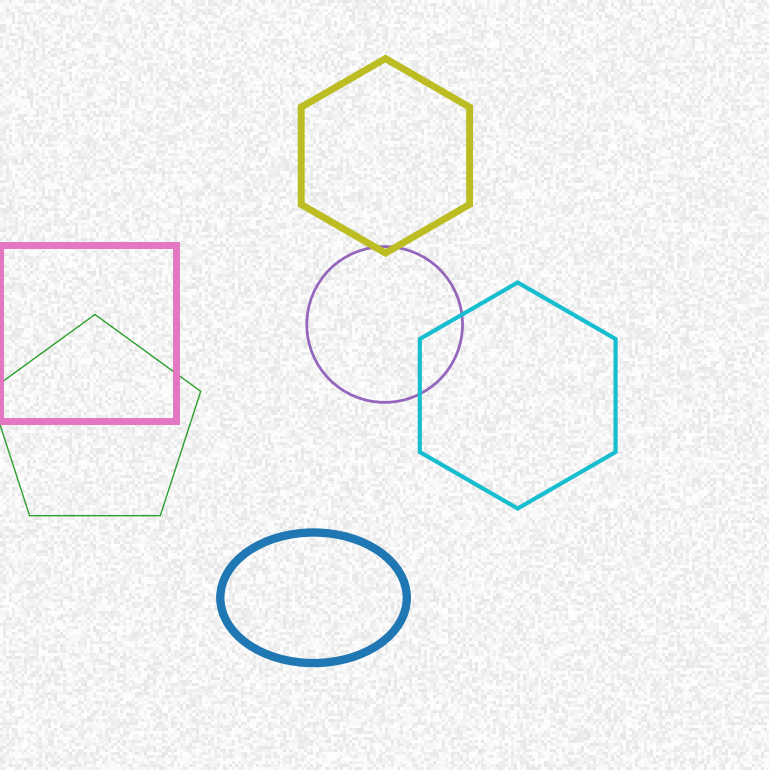[{"shape": "oval", "thickness": 3, "radius": 0.61, "center": [0.407, 0.224]}, {"shape": "pentagon", "thickness": 0.5, "radius": 0.72, "center": [0.123, 0.447]}, {"shape": "circle", "thickness": 1, "radius": 0.51, "center": [0.5, 0.579]}, {"shape": "square", "thickness": 2.5, "radius": 0.57, "center": [0.114, 0.567]}, {"shape": "hexagon", "thickness": 2.5, "radius": 0.63, "center": [0.501, 0.798]}, {"shape": "hexagon", "thickness": 1.5, "radius": 0.73, "center": [0.672, 0.486]}]